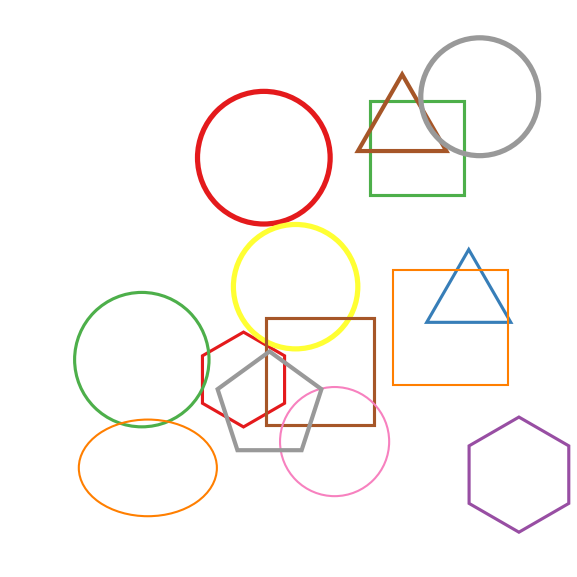[{"shape": "hexagon", "thickness": 1.5, "radius": 0.41, "center": [0.422, 0.342]}, {"shape": "circle", "thickness": 2.5, "radius": 0.57, "center": [0.457, 0.726]}, {"shape": "triangle", "thickness": 1.5, "radius": 0.42, "center": [0.812, 0.483]}, {"shape": "square", "thickness": 1.5, "radius": 0.41, "center": [0.722, 0.743]}, {"shape": "circle", "thickness": 1.5, "radius": 0.58, "center": [0.246, 0.376]}, {"shape": "hexagon", "thickness": 1.5, "radius": 0.5, "center": [0.899, 0.177]}, {"shape": "oval", "thickness": 1, "radius": 0.6, "center": [0.256, 0.189]}, {"shape": "square", "thickness": 1, "radius": 0.5, "center": [0.78, 0.433]}, {"shape": "circle", "thickness": 2.5, "radius": 0.54, "center": [0.512, 0.503]}, {"shape": "triangle", "thickness": 2, "radius": 0.44, "center": [0.696, 0.782]}, {"shape": "square", "thickness": 1.5, "radius": 0.47, "center": [0.554, 0.356]}, {"shape": "circle", "thickness": 1, "radius": 0.47, "center": [0.579, 0.234]}, {"shape": "circle", "thickness": 2.5, "radius": 0.51, "center": [0.831, 0.832]}, {"shape": "pentagon", "thickness": 2, "radius": 0.47, "center": [0.467, 0.296]}]